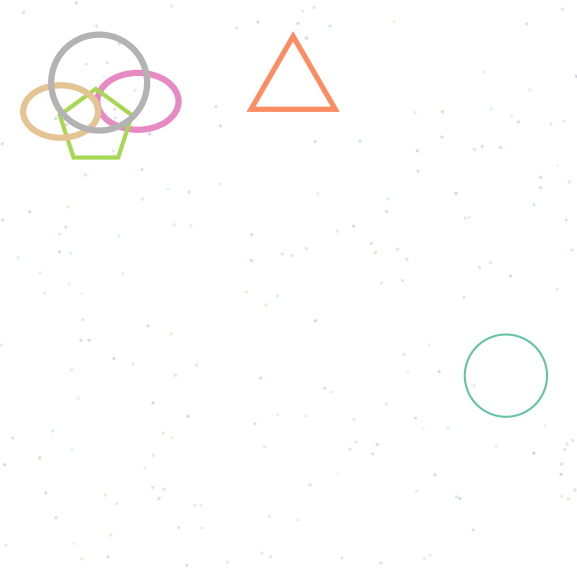[{"shape": "circle", "thickness": 1, "radius": 0.36, "center": [0.876, 0.349]}, {"shape": "triangle", "thickness": 2.5, "radius": 0.42, "center": [0.508, 0.852]}, {"shape": "oval", "thickness": 3, "radius": 0.35, "center": [0.239, 0.824]}, {"shape": "pentagon", "thickness": 2, "radius": 0.33, "center": [0.166, 0.779]}, {"shape": "oval", "thickness": 3, "radius": 0.32, "center": [0.105, 0.806]}, {"shape": "circle", "thickness": 3, "radius": 0.42, "center": [0.172, 0.856]}]